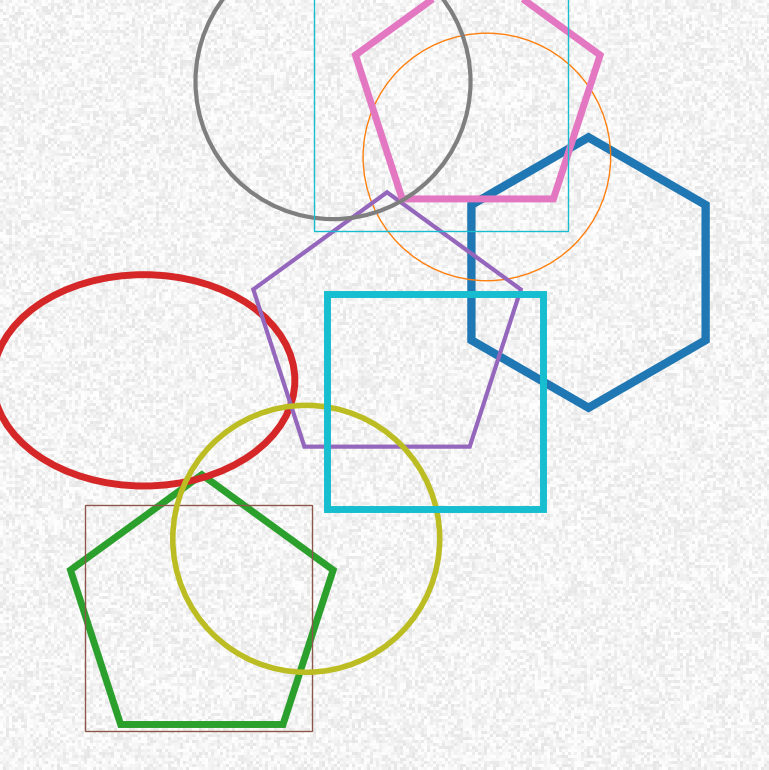[{"shape": "hexagon", "thickness": 3, "radius": 0.88, "center": [0.764, 0.646]}, {"shape": "circle", "thickness": 0.5, "radius": 0.8, "center": [0.632, 0.796]}, {"shape": "pentagon", "thickness": 2.5, "radius": 0.9, "center": [0.262, 0.204]}, {"shape": "oval", "thickness": 2.5, "radius": 0.98, "center": [0.187, 0.506]}, {"shape": "pentagon", "thickness": 1.5, "radius": 0.91, "center": [0.503, 0.568]}, {"shape": "square", "thickness": 0.5, "radius": 0.74, "center": [0.258, 0.197]}, {"shape": "pentagon", "thickness": 2.5, "radius": 0.84, "center": [0.621, 0.877]}, {"shape": "circle", "thickness": 1.5, "radius": 0.89, "center": [0.432, 0.894]}, {"shape": "circle", "thickness": 2, "radius": 0.87, "center": [0.398, 0.3]}, {"shape": "square", "thickness": 0.5, "radius": 0.82, "center": [0.573, 0.865]}, {"shape": "square", "thickness": 2.5, "radius": 0.7, "center": [0.564, 0.479]}]